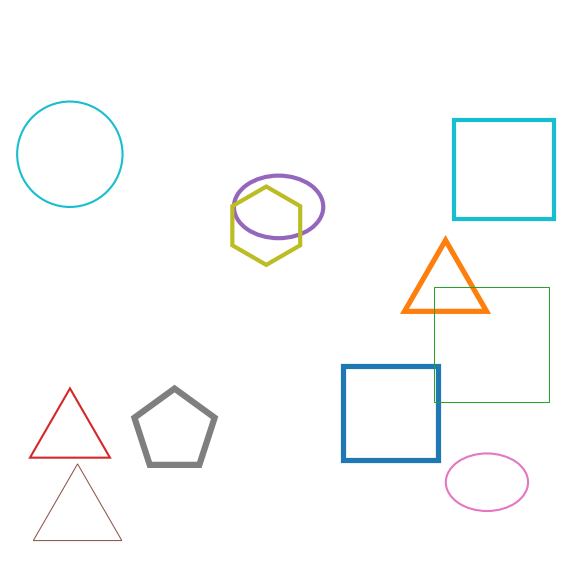[{"shape": "square", "thickness": 2.5, "radius": 0.41, "center": [0.676, 0.284]}, {"shape": "triangle", "thickness": 2.5, "radius": 0.41, "center": [0.772, 0.501]}, {"shape": "square", "thickness": 0.5, "radius": 0.5, "center": [0.852, 0.402]}, {"shape": "triangle", "thickness": 1, "radius": 0.4, "center": [0.121, 0.247]}, {"shape": "oval", "thickness": 2, "radius": 0.39, "center": [0.482, 0.641]}, {"shape": "triangle", "thickness": 0.5, "radius": 0.44, "center": [0.134, 0.107]}, {"shape": "oval", "thickness": 1, "radius": 0.36, "center": [0.843, 0.164]}, {"shape": "pentagon", "thickness": 3, "radius": 0.37, "center": [0.302, 0.253]}, {"shape": "hexagon", "thickness": 2, "radius": 0.34, "center": [0.461, 0.608]}, {"shape": "square", "thickness": 2, "radius": 0.43, "center": [0.873, 0.706]}, {"shape": "circle", "thickness": 1, "radius": 0.46, "center": [0.121, 0.732]}]